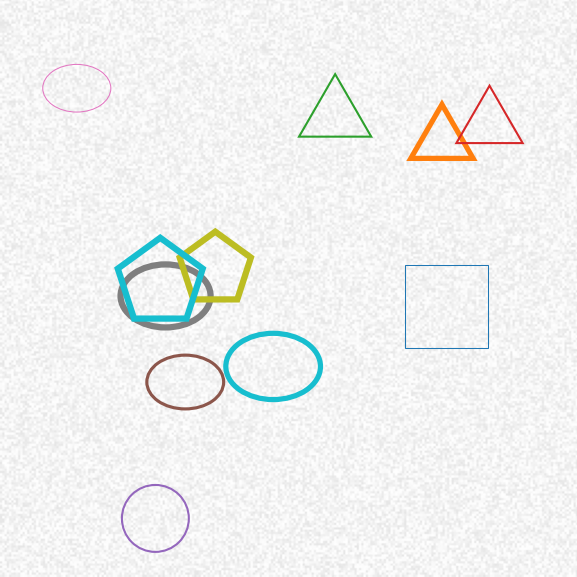[{"shape": "square", "thickness": 0.5, "radius": 0.36, "center": [0.773, 0.468]}, {"shape": "triangle", "thickness": 2.5, "radius": 0.31, "center": [0.765, 0.756]}, {"shape": "triangle", "thickness": 1, "radius": 0.36, "center": [0.58, 0.799]}, {"shape": "triangle", "thickness": 1, "radius": 0.33, "center": [0.848, 0.784]}, {"shape": "circle", "thickness": 1, "radius": 0.29, "center": [0.269, 0.101]}, {"shape": "oval", "thickness": 1.5, "radius": 0.33, "center": [0.321, 0.338]}, {"shape": "oval", "thickness": 0.5, "radius": 0.29, "center": [0.133, 0.846]}, {"shape": "oval", "thickness": 3, "radius": 0.39, "center": [0.287, 0.487]}, {"shape": "pentagon", "thickness": 3, "radius": 0.32, "center": [0.373, 0.533]}, {"shape": "pentagon", "thickness": 3, "radius": 0.39, "center": [0.278, 0.51]}, {"shape": "oval", "thickness": 2.5, "radius": 0.41, "center": [0.473, 0.365]}]